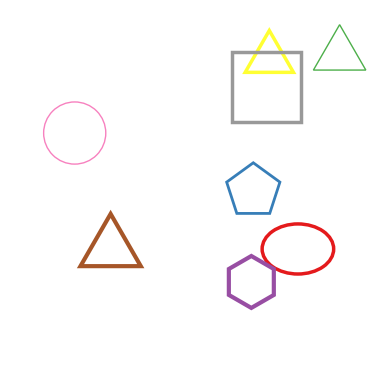[{"shape": "oval", "thickness": 2.5, "radius": 0.46, "center": [0.774, 0.353]}, {"shape": "pentagon", "thickness": 2, "radius": 0.36, "center": [0.658, 0.504]}, {"shape": "triangle", "thickness": 1, "radius": 0.39, "center": [0.882, 0.857]}, {"shape": "hexagon", "thickness": 3, "radius": 0.34, "center": [0.653, 0.268]}, {"shape": "triangle", "thickness": 2.5, "radius": 0.36, "center": [0.7, 0.848]}, {"shape": "triangle", "thickness": 3, "radius": 0.45, "center": [0.287, 0.354]}, {"shape": "circle", "thickness": 1, "radius": 0.4, "center": [0.194, 0.654]}, {"shape": "square", "thickness": 2.5, "radius": 0.45, "center": [0.693, 0.774]}]